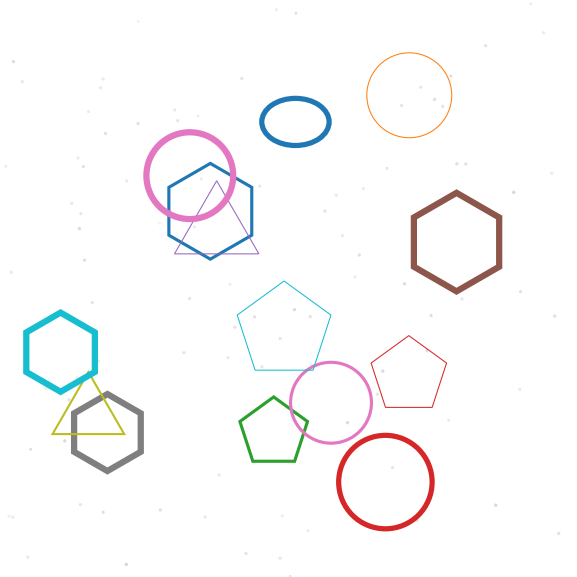[{"shape": "oval", "thickness": 2.5, "radius": 0.29, "center": [0.512, 0.788]}, {"shape": "hexagon", "thickness": 1.5, "radius": 0.41, "center": [0.364, 0.633]}, {"shape": "circle", "thickness": 0.5, "radius": 0.37, "center": [0.709, 0.834]}, {"shape": "pentagon", "thickness": 1.5, "radius": 0.31, "center": [0.474, 0.25]}, {"shape": "circle", "thickness": 2.5, "radius": 0.4, "center": [0.667, 0.164]}, {"shape": "pentagon", "thickness": 0.5, "radius": 0.34, "center": [0.708, 0.349]}, {"shape": "triangle", "thickness": 0.5, "radius": 0.42, "center": [0.375, 0.602]}, {"shape": "hexagon", "thickness": 3, "radius": 0.43, "center": [0.791, 0.58]}, {"shape": "circle", "thickness": 3, "radius": 0.38, "center": [0.329, 0.695]}, {"shape": "circle", "thickness": 1.5, "radius": 0.35, "center": [0.573, 0.302]}, {"shape": "hexagon", "thickness": 3, "radius": 0.33, "center": [0.186, 0.25]}, {"shape": "triangle", "thickness": 1, "radius": 0.36, "center": [0.153, 0.283]}, {"shape": "hexagon", "thickness": 3, "radius": 0.34, "center": [0.105, 0.389]}, {"shape": "pentagon", "thickness": 0.5, "radius": 0.43, "center": [0.492, 0.427]}]